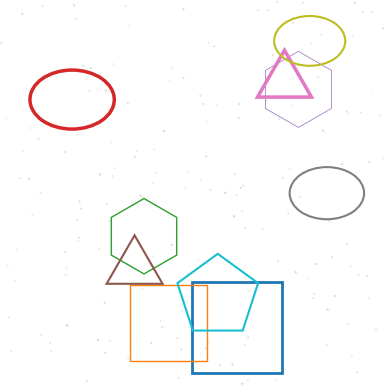[{"shape": "square", "thickness": 2, "radius": 0.59, "center": [0.616, 0.149]}, {"shape": "square", "thickness": 1, "radius": 0.5, "center": [0.437, 0.161]}, {"shape": "hexagon", "thickness": 1, "radius": 0.49, "center": [0.374, 0.386]}, {"shape": "oval", "thickness": 2.5, "radius": 0.55, "center": [0.187, 0.741]}, {"shape": "hexagon", "thickness": 0.5, "radius": 0.49, "center": [0.775, 0.768]}, {"shape": "triangle", "thickness": 1.5, "radius": 0.42, "center": [0.35, 0.305]}, {"shape": "triangle", "thickness": 2.5, "radius": 0.4, "center": [0.739, 0.788]}, {"shape": "oval", "thickness": 1.5, "radius": 0.48, "center": [0.849, 0.498]}, {"shape": "oval", "thickness": 1.5, "radius": 0.46, "center": [0.804, 0.894]}, {"shape": "pentagon", "thickness": 1.5, "radius": 0.55, "center": [0.566, 0.231]}]